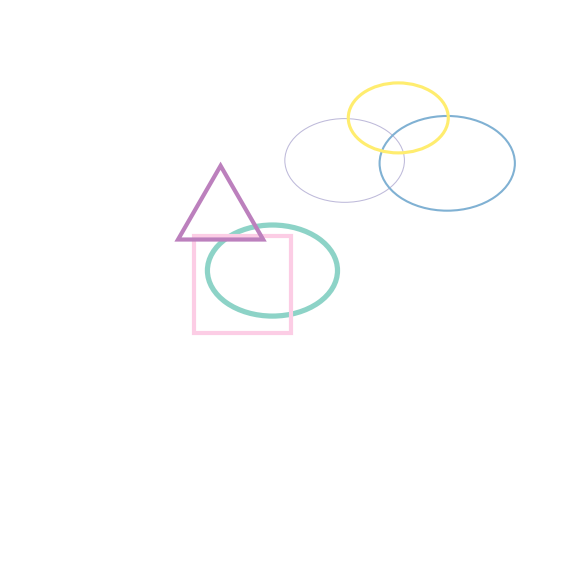[{"shape": "oval", "thickness": 2.5, "radius": 0.56, "center": [0.472, 0.531]}, {"shape": "oval", "thickness": 0.5, "radius": 0.52, "center": [0.597, 0.721]}, {"shape": "oval", "thickness": 1, "radius": 0.59, "center": [0.774, 0.716]}, {"shape": "square", "thickness": 2, "radius": 0.42, "center": [0.421, 0.506]}, {"shape": "triangle", "thickness": 2, "radius": 0.43, "center": [0.382, 0.627]}, {"shape": "oval", "thickness": 1.5, "radius": 0.43, "center": [0.69, 0.795]}]